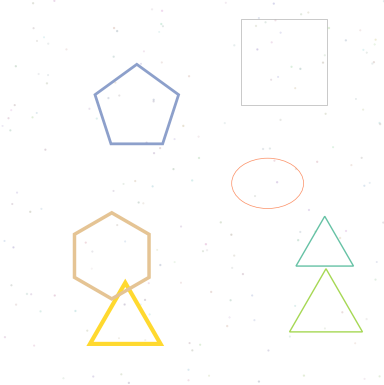[{"shape": "triangle", "thickness": 1, "radius": 0.43, "center": [0.843, 0.352]}, {"shape": "oval", "thickness": 0.5, "radius": 0.47, "center": [0.695, 0.524]}, {"shape": "pentagon", "thickness": 2, "radius": 0.57, "center": [0.355, 0.719]}, {"shape": "triangle", "thickness": 1, "radius": 0.55, "center": [0.847, 0.193]}, {"shape": "triangle", "thickness": 3, "radius": 0.53, "center": [0.325, 0.16]}, {"shape": "hexagon", "thickness": 2.5, "radius": 0.56, "center": [0.29, 0.335]}, {"shape": "square", "thickness": 0.5, "radius": 0.56, "center": [0.739, 0.84]}]